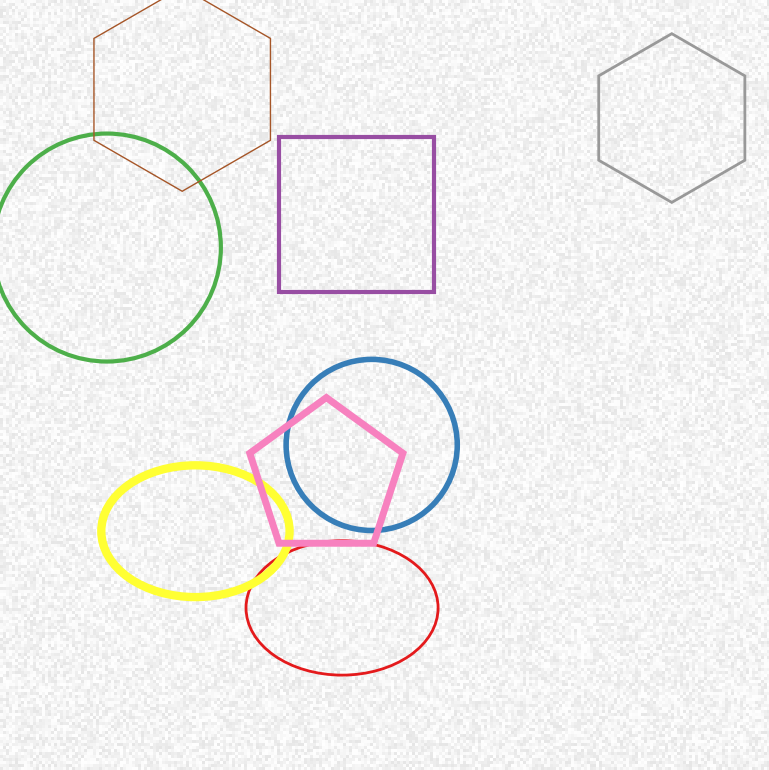[{"shape": "oval", "thickness": 1, "radius": 0.62, "center": [0.444, 0.211]}, {"shape": "circle", "thickness": 2, "radius": 0.56, "center": [0.483, 0.422]}, {"shape": "circle", "thickness": 1.5, "radius": 0.74, "center": [0.139, 0.679]}, {"shape": "square", "thickness": 1.5, "radius": 0.5, "center": [0.463, 0.721]}, {"shape": "oval", "thickness": 3, "radius": 0.61, "center": [0.254, 0.31]}, {"shape": "hexagon", "thickness": 0.5, "radius": 0.66, "center": [0.237, 0.884]}, {"shape": "pentagon", "thickness": 2.5, "radius": 0.52, "center": [0.424, 0.379]}, {"shape": "hexagon", "thickness": 1, "radius": 0.55, "center": [0.872, 0.847]}]